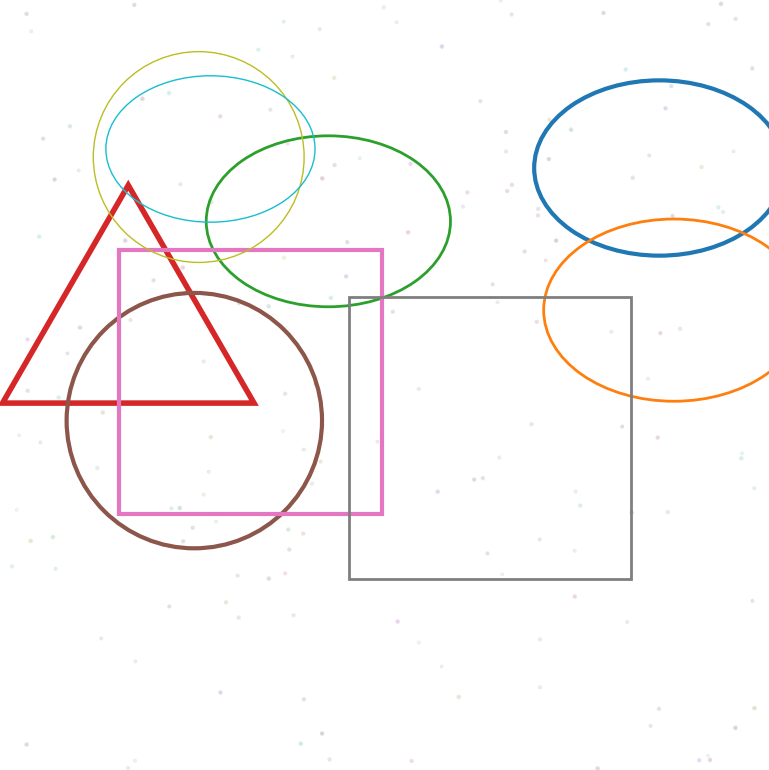[{"shape": "oval", "thickness": 1.5, "radius": 0.81, "center": [0.856, 0.782]}, {"shape": "oval", "thickness": 1, "radius": 0.85, "center": [0.875, 0.597]}, {"shape": "oval", "thickness": 1, "radius": 0.79, "center": [0.426, 0.713]}, {"shape": "triangle", "thickness": 2, "radius": 0.94, "center": [0.167, 0.571]}, {"shape": "circle", "thickness": 1.5, "radius": 0.83, "center": [0.252, 0.454]}, {"shape": "square", "thickness": 1.5, "radius": 0.86, "center": [0.326, 0.504]}, {"shape": "square", "thickness": 1, "radius": 0.92, "center": [0.637, 0.431]}, {"shape": "circle", "thickness": 0.5, "radius": 0.68, "center": [0.258, 0.796]}, {"shape": "oval", "thickness": 0.5, "radius": 0.68, "center": [0.273, 0.807]}]